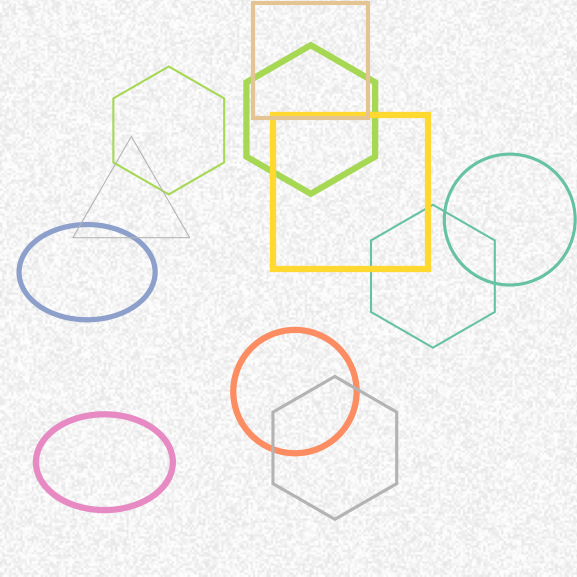[{"shape": "hexagon", "thickness": 1, "radius": 0.62, "center": [0.75, 0.521]}, {"shape": "circle", "thickness": 1.5, "radius": 0.57, "center": [0.883, 0.619]}, {"shape": "circle", "thickness": 3, "radius": 0.53, "center": [0.511, 0.321]}, {"shape": "oval", "thickness": 2.5, "radius": 0.59, "center": [0.151, 0.528]}, {"shape": "oval", "thickness": 3, "radius": 0.59, "center": [0.181, 0.199]}, {"shape": "hexagon", "thickness": 3, "radius": 0.64, "center": [0.538, 0.792]}, {"shape": "hexagon", "thickness": 1, "radius": 0.55, "center": [0.292, 0.773]}, {"shape": "square", "thickness": 3, "radius": 0.67, "center": [0.607, 0.666]}, {"shape": "square", "thickness": 2, "radius": 0.5, "center": [0.538, 0.894]}, {"shape": "hexagon", "thickness": 1.5, "radius": 0.62, "center": [0.58, 0.224]}, {"shape": "triangle", "thickness": 0.5, "radius": 0.58, "center": [0.227, 0.646]}]